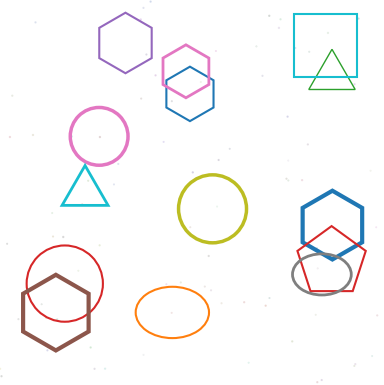[{"shape": "hexagon", "thickness": 1.5, "radius": 0.35, "center": [0.493, 0.756]}, {"shape": "hexagon", "thickness": 3, "radius": 0.45, "center": [0.863, 0.415]}, {"shape": "oval", "thickness": 1.5, "radius": 0.48, "center": [0.448, 0.188]}, {"shape": "triangle", "thickness": 1, "radius": 0.35, "center": [0.862, 0.802]}, {"shape": "pentagon", "thickness": 1.5, "radius": 0.47, "center": [0.861, 0.319]}, {"shape": "circle", "thickness": 1.5, "radius": 0.5, "center": [0.168, 0.263]}, {"shape": "hexagon", "thickness": 1.5, "radius": 0.39, "center": [0.326, 0.888]}, {"shape": "hexagon", "thickness": 3, "radius": 0.49, "center": [0.145, 0.188]}, {"shape": "hexagon", "thickness": 2, "radius": 0.34, "center": [0.483, 0.815]}, {"shape": "circle", "thickness": 2.5, "radius": 0.38, "center": [0.258, 0.646]}, {"shape": "oval", "thickness": 2, "radius": 0.38, "center": [0.836, 0.287]}, {"shape": "circle", "thickness": 2.5, "radius": 0.44, "center": [0.552, 0.458]}, {"shape": "square", "thickness": 1.5, "radius": 0.41, "center": [0.845, 0.881]}, {"shape": "triangle", "thickness": 2, "radius": 0.34, "center": [0.221, 0.501]}]